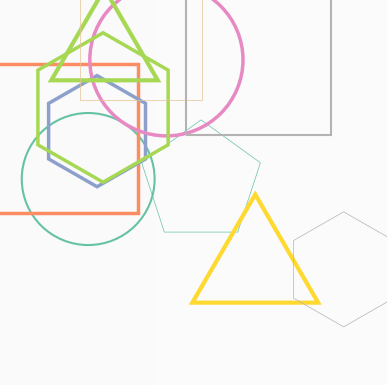[{"shape": "circle", "thickness": 1.5, "radius": 0.86, "center": [0.228, 0.535]}, {"shape": "pentagon", "thickness": 0.5, "radius": 0.81, "center": [0.519, 0.527]}, {"shape": "square", "thickness": 2.5, "radius": 0.97, "center": [0.162, 0.64]}, {"shape": "hexagon", "thickness": 2.5, "radius": 0.72, "center": [0.25, 0.659]}, {"shape": "circle", "thickness": 2.5, "radius": 0.99, "center": [0.429, 0.845]}, {"shape": "hexagon", "thickness": 2.5, "radius": 0.97, "center": [0.266, 0.721]}, {"shape": "triangle", "thickness": 3, "radius": 0.79, "center": [0.27, 0.871]}, {"shape": "triangle", "thickness": 3, "radius": 0.94, "center": [0.659, 0.308]}, {"shape": "square", "thickness": 0.5, "radius": 0.79, "center": [0.364, 0.897]}, {"shape": "hexagon", "thickness": 0.5, "radius": 0.75, "center": [0.887, 0.3]}, {"shape": "square", "thickness": 1.5, "radius": 0.94, "center": [0.667, 0.837]}]